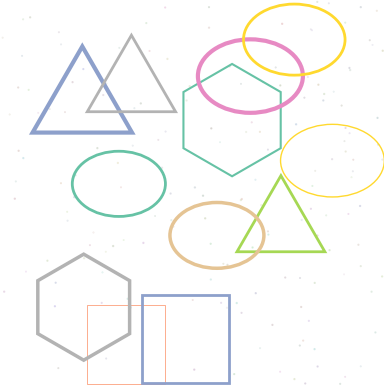[{"shape": "hexagon", "thickness": 1.5, "radius": 0.73, "center": [0.603, 0.688]}, {"shape": "oval", "thickness": 2, "radius": 0.6, "center": [0.309, 0.522]}, {"shape": "square", "thickness": 0.5, "radius": 0.51, "center": [0.327, 0.105]}, {"shape": "triangle", "thickness": 3, "radius": 0.75, "center": [0.214, 0.73]}, {"shape": "square", "thickness": 2, "radius": 0.57, "center": [0.482, 0.12]}, {"shape": "oval", "thickness": 3, "radius": 0.68, "center": [0.65, 0.802]}, {"shape": "triangle", "thickness": 2, "radius": 0.66, "center": [0.73, 0.412]}, {"shape": "oval", "thickness": 1, "radius": 0.67, "center": [0.863, 0.583]}, {"shape": "oval", "thickness": 2, "radius": 0.66, "center": [0.764, 0.897]}, {"shape": "oval", "thickness": 2.5, "radius": 0.61, "center": [0.563, 0.389]}, {"shape": "triangle", "thickness": 2, "radius": 0.66, "center": [0.341, 0.776]}, {"shape": "hexagon", "thickness": 2.5, "radius": 0.69, "center": [0.217, 0.202]}]